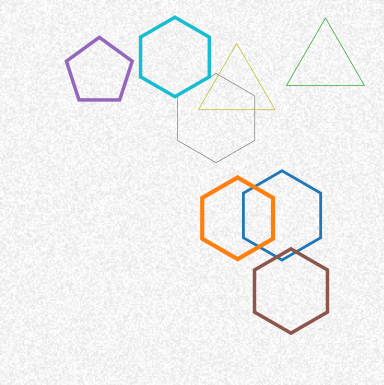[{"shape": "hexagon", "thickness": 2, "radius": 0.58, "center": [0.733, 0.44]}, {"shape": "hexagon", "thickness": 3, "radius": 0.53, "center": [0.617, 0.433]}, {"shape": "triangle", "thickness": 0.5, "radius": 0.59, "center": [0.845, 0.836]}, {"shape": "pentagon", "thickness": 2.5, "radius": 0.45, "center": [0.258, 0.813]}, {"shape": "hexagon", "thickness": 2.5, "radius": 0.55, "center": [0.756, 0.244]}, {"shape": "hexagon", "thickness": 0.5, "radius": 0.58, "center": [0.561, 0.693]}, {"shape": "triangle", "thickness": 0.5, "radius": 0.57, "center": [0.615, 0.772]}, {"shape": "hexagon", "thickness": 2.5, "radius": 0.52, "center": [0.454, 0.852]}]